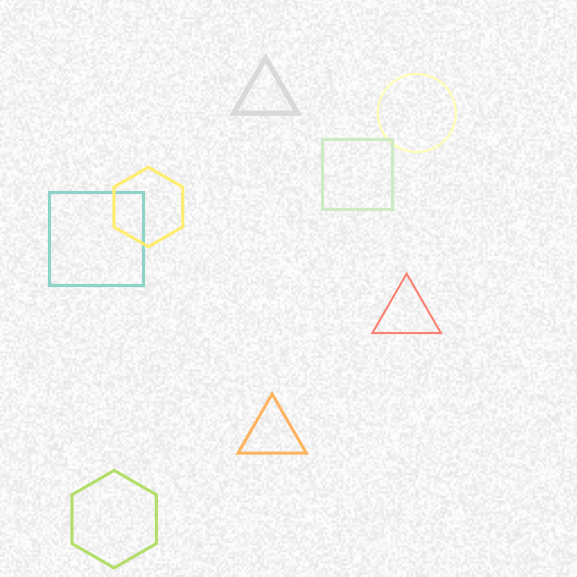[{"shape": "square", "thickness": 1.5, "radius": 0.4, "center": [0.166, 0.586]}, {"shape": "circle", "thickness": 1, "radius": 0.34, "center": [0.722, 0.803]}, {"shape": "triangle", "thickness": 1, "radius": 0.34, "center": [0.704, 0.457]}, {"shape": "triangle", "thickness": 1.5, "radius": 0.34, "center": [0.471, 0.249]}, {"shape": "hexagon", "thickness": 1.5, "radius": 0.42, "center": [0.198, 0.1]}, {"shape": "triangle", "thickness": 2.5, "radius": 0.32, "center": [0.46, 0.835]}, {"shape": "square", "thickness": 1.5, "radius": 0.3, "center": [0.618, 0.697]}, {"shape": "hexagon", "thickness": 1.5, "radius": 0.34, "center": [0.257, 0.641]}]